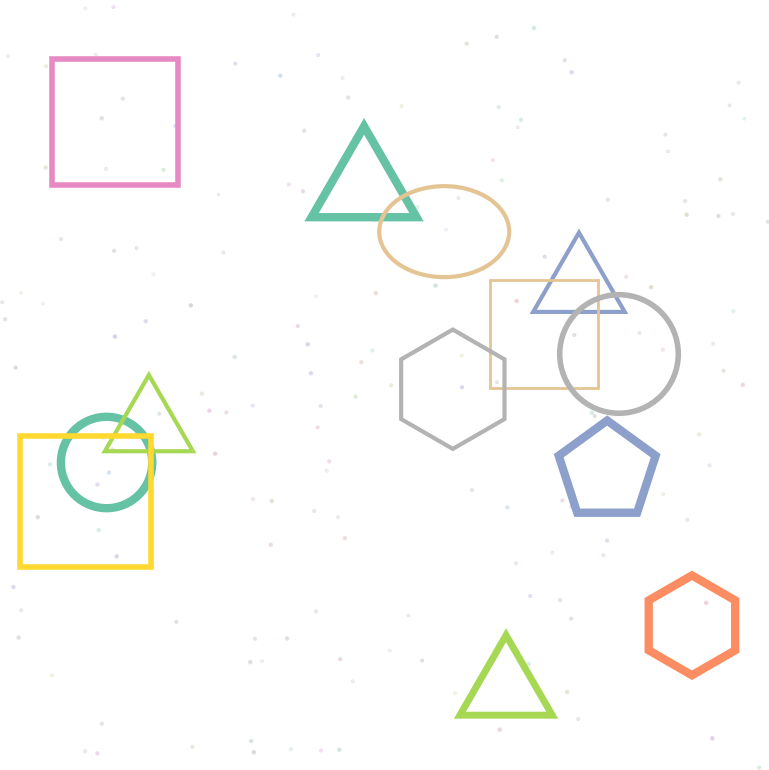[{"shape": "triangle", "thickness": 3, "radius": 0.39, "center": [0.473, 0.757]}, {"shape": "circle", "thickness": 3, "radius": 0.3, "center": [0.138, 0.399]}, {"shape": "hexagon", "thickness": 3, "radius": 0.32, "center": [0.899, 0.188]}, {"shape": "triangle", "thickness": 1.5, "radius": 0.34, "center": [0.752, 0.629]}, {"shape": "pentagon", "thickness": 3, "radius": 0.33, "center": [0.789, 0.388]}, {"shape": "square", "thickness": 2, "radius": 0.41, "center": [0.15, 0.841]}, {"shape": "triangle", "thickness": 1.5, "radius": 0.33, "center": [0.193, 0.447]}, {"shape": "triangle", "thickness": 2.5, "radius": 0.35, "center": [0.657, 0.106]}, {"shape": "square", "thickness": 2, "radius": 0.43, "center": [0.111, 0.349]}, {"shape": "square", "thickness": 1, "radius": 0.35, "center": [0.706, 0.566]}, {"shape": "oval", "thickness": 1.5, "radius": 0.42, "center": [0.577, 0.699]}, {"shape": "circle", "thickness": 2, "radius": 0.38, "center": [0.804, 0.54]}, {"shape": "hexagon", "thickness": 1.5, "radius": 0.39, "center": [0.588, 0.495]}]